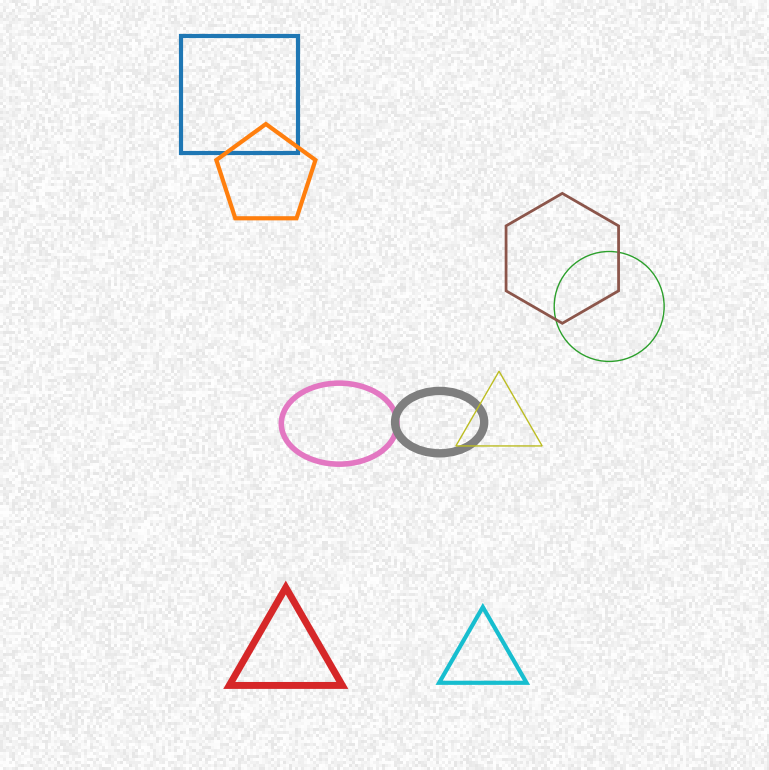[{"shape": "square", "thickness": 1.5, "radius": 0.38, "center": [0.311, 0.877]}, {"shape": "pentagon", "thickness": 1.5, "radius": 0.34, "center": [0.345, 0.771]}, {"shape": "circle", "thickness": 0.5, "radius": 0.36, "center": [0.791, 0.602]}, {"shape": "triangle", "thickness": 2.5, "radius": 0.42, "center": [0.371, 0.152]}, {"shape": "hexagon", "thickness": 1, "radius": 0.42, "center": [0.73, 0.664]}, {"shape": "oval", "thickness": 2, "radius": 0.38, "center": [0.44, 0.45]}, {"shape": "oval", "thickness": 3, "radius": 0.29, "center": [0.571, 0.452]}, {"shape": "triangle", "thickness": 0.5, "radius": 0.32, "center": [0.648, 0.453]}, {"shape": "triangle", "thickness": 1.5, "radius": 0.33, "center": [0.627, 0.146]}]